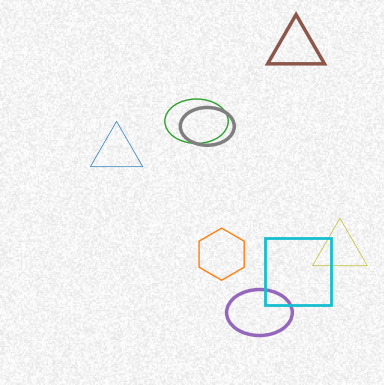[{"shape": "triangle", "thickness": 0.5, "radius": 0.39, "center": [0.303, 0.606]}, {"shape": "hexagon", "thickness": 1, "radius": 0.34, "center": [0.576, 0.34]}, {"shape": "oval", "thickness": 1, "radius": 0.41, "center": [0.51, 0.685]}, {"shape": "oval", "thickness": 2.5, "radius": 0.43, "center": [0.674, 0.188]}, {"shape": "triangle", "thickness": 2.5, "radius": 0.43, "center": [0.769, 0.877]}, {"shape": "oval", "thickness": 2.5, "radius": 0.35, "center": [0.538, 0.672]}, {"shape": "triangle", "thickness": 0.5, "radius": 0.41, "center": [0.883, 0.351]}, {"shape": "square", "thickness": 2, "radius": 0.43, "center": [0.774, 0.295]}]